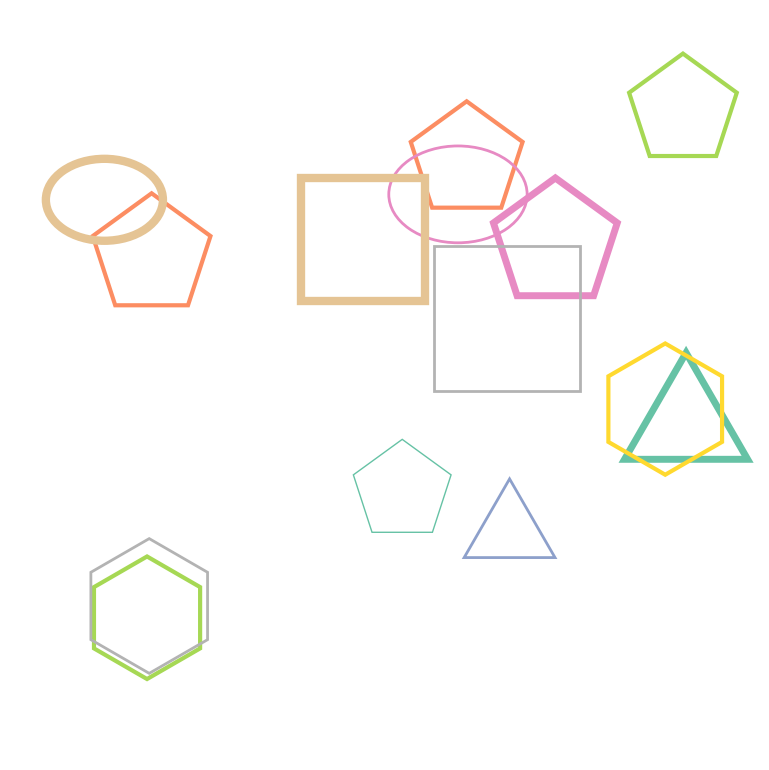[{"shape": "triangle", "thickness": 2.5, "radius": 0.46, "center": [0.891, 0.45]}, {"shape": "pentagon", "thickness": 0.5, "radius": 0.33, "center": [0.522, 0.363]}, {"shape": "pentagon", "thickness": 1.5, "radius": 0.38, "center": [0.606, 0.792]}, {"shape": "pentagon", "thickness": 1.5, "radius": 0.4, "center": [0.197, 0.669]}, {"shape": "triangle", "thickness": 1, "radius": 0.34, "center": [0.662, 0.31]}, {"shape": "oval", "thickness": 1, "radius": 0.45, "center": [0.595, 0.748]}, {"shape": "pentagon", "thickness": 2.5, "radius": 0.42, "center": [0.721, 0.684]}, {"shape": "hexagon", "thickness": 1.5, "radius": 0.4, "center": [0.191, 0.198]}, {"shape": "pentagon", "thickness": 1.5, "radius": 0.37, "center": [0.887, 0.857]}, {"shape": "hexagon", "thickness": 1.5, "radius": 0.43, "center": [0.864, 0.469]}, {"shape": "oval", "thickness": 3, "radius": 0.38, "center": [0.136, 0.741]}, {"shape": "square", "thickness": 3, "radius": 0.4, "center": [0.472, 0.689]}, {"shape": "hexagon", "thickness": 1, "radius": 0.44, "center": [0.194, 0.213]}, {"shape": "square", "thickness": 1, "radius": 0.47, "center": [0.658, 0.587]}]